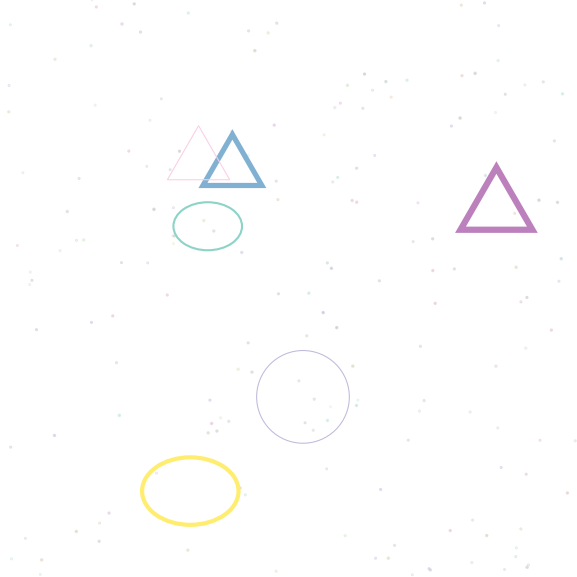[{"shape": "oval", "thickness": 1, "radius": 0.3, "center": [0.36, 0.607]}, {"shape": "circle", "thickness": 0.5, "radius": 0.4, "center": [0.525, 0.312]}, {"shape": "triangle", "thickness": 2.5, "radius": 0.29, "center": [0.402, 0.707]}, {"shape": "triangle", "thickness": 0.5, "radius": 0.31, "center": [0.344, 0.719]}, {"shape": "triangle", "thickness": 3, "radius": 0.36, "center": [0.86, 0.637]}, {"shape": "oval", "thickness": 2, "radius": 0.42, "center": [0.33, 0.149]}]